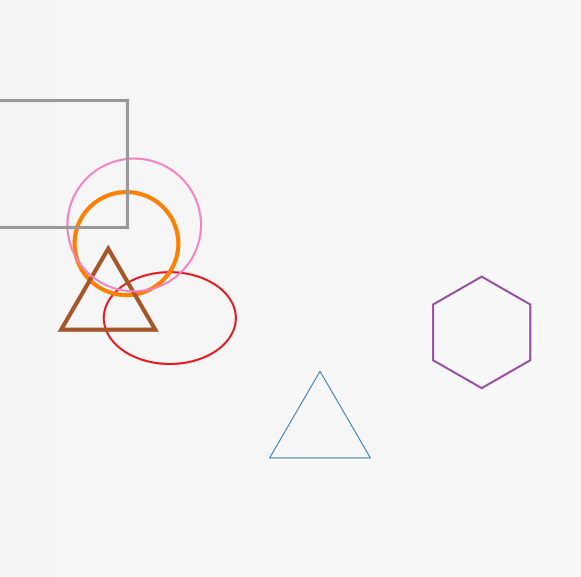[{"shape": "oval", "thickness": 1, "radius": 0.57, "center": [0.292, 0.448]}, {"shape": "triangle", "thickness": 0.5, "radius": 0.5, "center": [0.551, 0.256]}, {"shape": "hexagon", "thickness": 1, "radius": 0.48, "center": [0.829, 0.424]}, {"shape": "circle", "thickness": 2, "radius": 0.45, "center": [0.218, 0.577]}, {"shape": "triangle", "thickness": 2, "radius": 0.47, "center": [0.186, 0.475]}, {"shape": "circle", "thickness": 1, "radius": 0.57, "center": [0.231, 0.61]}, {"shape": "square", "thickness": 1.5, "radius": 0.55, "center": [0.108, 0.716]}]